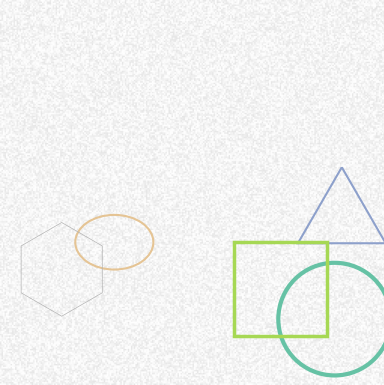[{"shape": "circle", "thickness": 3, "radius": 0.73, "center": [0.869, 0.171]}, {"shape": "triangle", "thickness": 1.5, "radius": 0.66, "center": [0.888, 0.434]}, {"shape": "square", "thickness": 2.5, "radius": 0.61, "center": [0.729, 0.25]}, {"shape": "oval", "thickness": 1.5, "radius": 0.51, "center": [0.297, 0.371]}, {"shape": "hexagon", "thickness": 0.5, "radius": 0.61, "center": [0.16, 0.3]}]